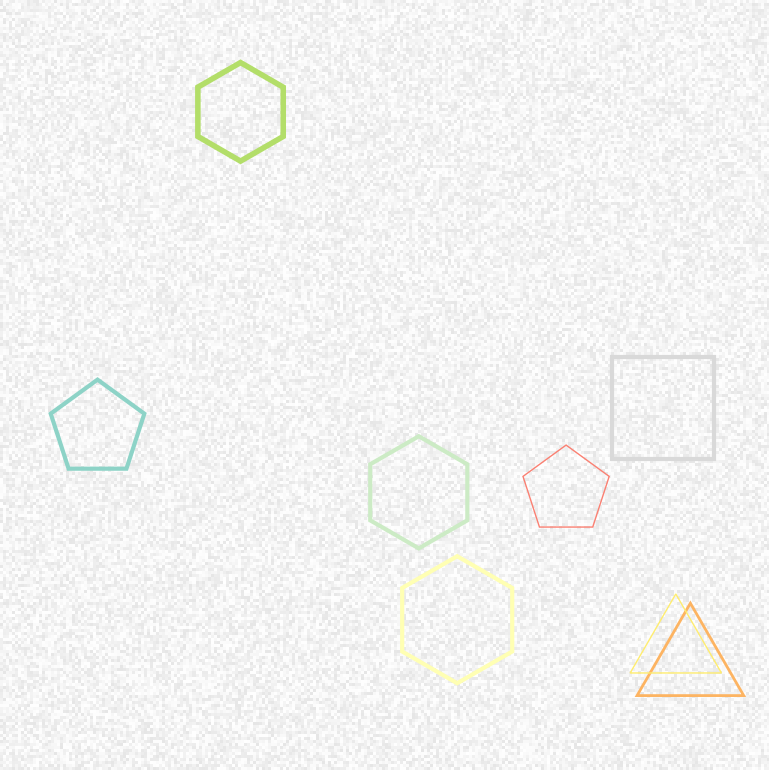[{"shape": "pentagon", "thickness": 1.5, "radius": 0.32, "center": [0.127, 0.443]}, {"shape": "hexagon", "thickness": 1.5, "radius": 0.41, "center": [0.594, 0.195]}, {"shape": "pentagon", "thickness": 0.5, "radius": 0.29, "center": [0.735, 0.363]}, {"shape": "triangle", "thickness": 1, "radius": 0.4, "center": [0.897, 0.137]}, {"shape": "hexagon", "thickness": 2, "radius": 0.32, "center": [0.312, 0.855]}, {"shape": "square", "thickness": 1.5, "radius": 0.33, "center": [0.861, 0.47]}, {"shape": "hexagon", "thickness": 1.5, "radius": 0.36, "center": [0.544, 0.361]}, {"shape": "triangle", "thickness": 0.5, "radius": 0.34, "center": [0.878, 0.16]}]